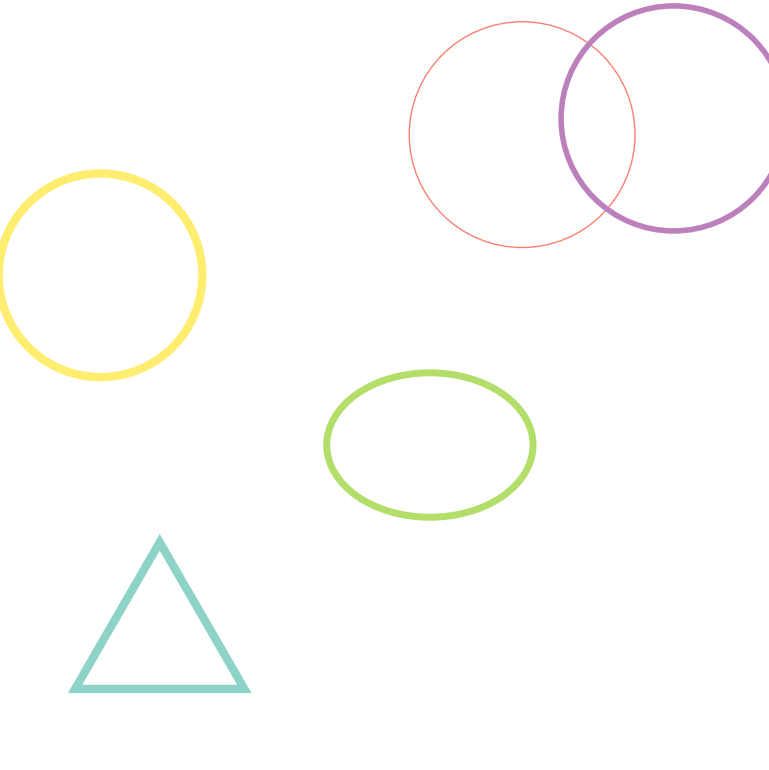[{"shape": "triangle", "thickness": 3, "radius": 0.63, "center": [0.207, 0.169]}, {"shape": "circle", "thickness": 0.5, "radius": 0.73, "center": [0.678, 0.825]}, {"shape": "oval", "thickness": 2.5, "radius": 0.67, "center": [0.558, 0.422]}, {"shape": "circle", "thickness": 2, "radius": 0.73, "center": [0.875, 0.846]}, {"shape": "circle", "thickness": 3, "radius": 0.66, "center": [0.131, 0.642]}]